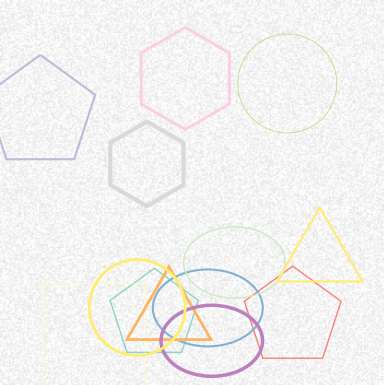[{"shape": "pentagon", "thickness": 1, "radius": 0.6, "center": [0.401, 0.182]}, {"shape": "square", "thickness": 0.5, "radius": 0.67, "center": [0.243, 0.131]}, {"shape": "pentagon", "thickness": 1.5, "radius": 0.75, "center": [0.105, 0.708]}, {"shape": "pentagon", "thickness": 1, "radius": 0.66, "center": [0.76, 0.176]}, {"shape": "oval", "thickness": 1.5, "radius": 0.71, "center": [0.54, 0.2]}, {"shape": "triangle", "thickness": 2, "radius": 0.63, "center": [0.439, 0.181]}, {"shape": "circle", "thickness": 0.5, "radius": 0.64, "center": [0.746, 0.783]}, {"shape": "hexagon", "thickness": 2, "radius": 0.66, "center": [0.481, 0.796]}, {"shape": "hexagon", "thickness": 3, "radius": 0.55, "center": [0.382, 0.574]}, {"shape": "oval", "thickness": 2.5, "radius": 0.66, "center": [0.55, 0.115]}, {"shape": "oval", "thickness": 1, "radius": 0.66, "center": [0.609, 0.318]}, {"shape": "triangle", "thickness": 1.5, "radius": 0.64, "center": [0.831, 0.333]}, {"shape": "circle", "thickness": 2, "radius": 0.62, "center": [0.356, 0.201]}]